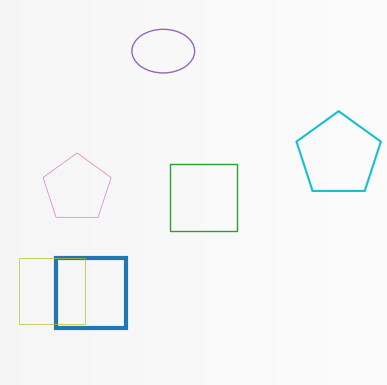[{"shape": "square", "thickness": 3, "radius": 0.45, "center": [0.234, 0.238]}, {"shape": "square", "thickness": 1, "radius": 0.43, "center": [0.526, 0.487]}, {"shape": "oval", "thickness": 1, "radius": 0.4, "center": [0.421, 0.867]}, {"shape": "pentagon", "thickness": 0.5, "radius": 0.46, "center": [0.199, 0.51]}, {"shape": "square", "thickness": 0.5, "radius": 0.42, "center": [0.134, 0.244]}, {"shape": "pentagon", "thickness": 1.5, "radius": 0.57, "center": [0.874, 0.597]}]